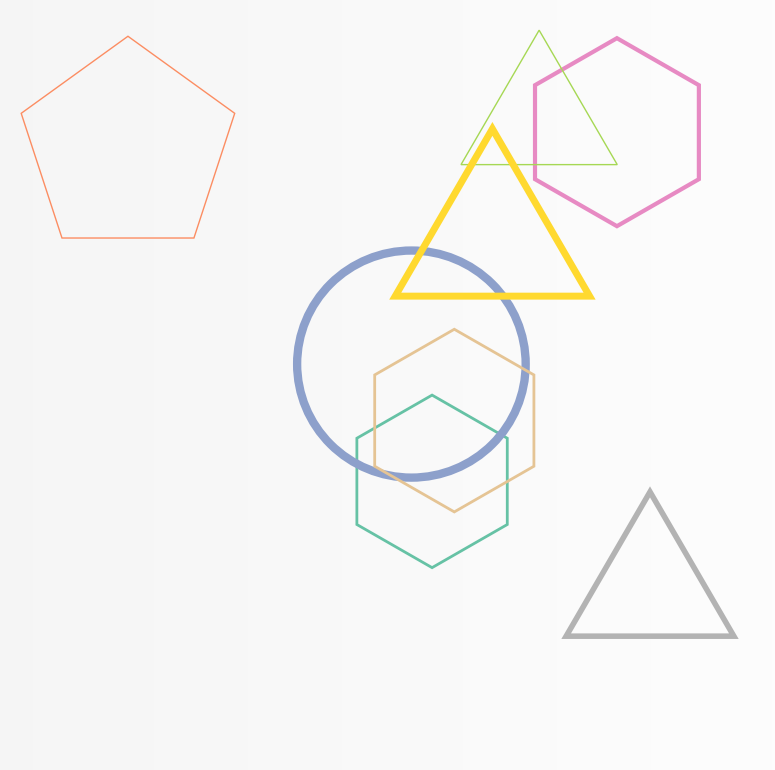[{"shape": "hexagon", "thickness": 1, "radius": 0.56, "center": [0.558, 0.375]}, {"shape": "pentagon", "thickness": 0.5, "radius": 0.72, "center": [0.165, 0.808]}, {"shape": "circle", "thickness": 3, "radius": 0.74, "center": [0.531, 0.527]}, {"shape": "hexagon", "thickness": 1.5, "radius": 0.61, "center": [0.796, 0.828]}, {"shape": "triangle", "thickness": 0.5, "radius": 0.58, "center": [0.696, 0.844]}, {"shape": "triangle", "thickness": 2.5, "radius": 0.72, "center": [0.635, 0.688]}, {"shape": "hexagon", "thickness": 1, "radius": 0.59, "center": [0.586, 0.454]}, {"shape": "triangle", "thickness": 2, "radius": 0.62, "center": [0.839, 0.236]}]